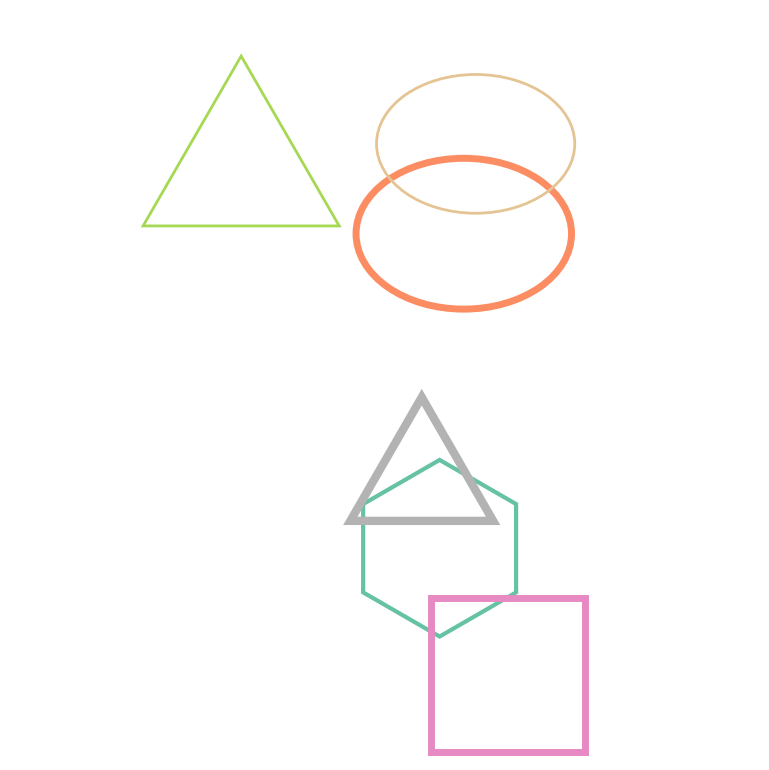[{"shape": "hexagon", "thickness": 1.5, "radius": 0.57, "center": [0.571, 0.288]}, {"shape": "oval", "thickness": 2.5, "radius": 0.7, "center": [0.602, 0.696]}, {"shape": "square", "thickness": 2.5, "radius": 0.5, "center": [0.66, 0.123]}, {"shape": "triangle", "thickness": 1, "radius": 0.74, "center": [0.313, 0.78]}, {"shape": "oval", "thickness": 1, "radius": 0.64, "center": [0.618, 0.813]}, {"shape": "triangle", "thickness": 3, "radius": 0.54, "center": [0.548, 0.377]}]